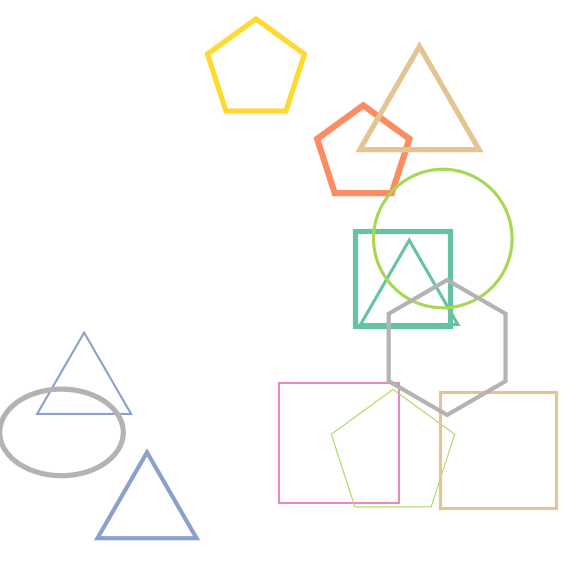[{"shape": "triangle", "thickness": 1.5, "radius": 0.49, "center": [0.709, 0.486]}, {"shape": "square", "thickness": 2.5, "radius": 0.41, "center": [0.697, 0.517]}, {"shape": "pentagon", "thickness": 3, "radius": 0.42, "center": [0.629, 0.733]}, {"shape": "triangle", "thickness": 1, "radius": 0.47, "center": [0.146, 0.329]}, {"shape": "triangle", "thickness": 2, "radius": 0.5, "center": [0.255, 0.117]}, {"shape": "square", "thickness": 1, "radius": 0.52, "center": [0.587, 0.232]}, {"shape": "pentagon", "thickness": 0.5, "radius": 0.56, "center": [0.681, 0.212]}, {"shape": "circle", "thickness": 1.5, "radius": 0.6, "center": [0.767, 0.586]}, {"shape": "pentagon", "thickness": 2.5, "radius": 0.44, "center": [0.443, 0.878]}, {"shape": "square", "thickness": 1.5, "radius": 0.5, "center": [0.862, 0.22]}, {"shape": "triangle", "thickness": 2.5, "radius": 0.6, "center": [0.726, 0.8]}, {"shape": "hexagon", "thickness": 2, "radius": 0.58, "center": [0.774, 0.397]}, {"shape": "oval", "thickness": 2.5, "radius": 0.54, "center": [0.106, 0.25]}]